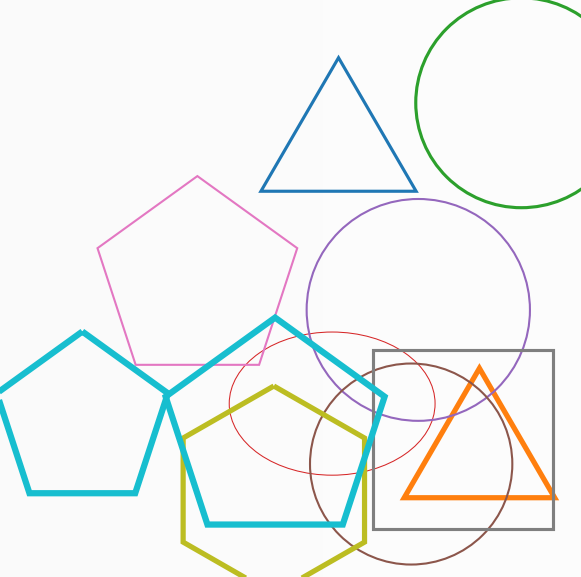[{"shape": "triangle", "thickness": 1.5, "radius": 0.77, "center": [0.582, 0.745]}, {"shape": "triangle", "thickness": 2.5, "radius": 0.75, "center": [0.825, 0.212]}, {"shape": "circle", "thickness": 1.5, "radius": 0.91, "center": [0.897, 0.821]}, {"shape": "oval", "thickness": 0.5, "radius": 0.89, "center": [0.571, 0.3]}, {"shape": "circle", "thickness": 1, "radius": 0.96, "center": [0.72, 0.462]}, {"shape": "circle", "thickness": 1, "radius": 0.87, "center": [0.707, 0.196]}, {"shape": "pentagon", "thickness": 1, "radius": 0.9, "center": [0.34, 0.514]}, {"shape": "square", "thickness": 1.5, "radius": 0.77, "center": [0.796, 0.238]}, {"shape": "hexagon", "thickness": 2.5, "radius": 0.9, "center": [0.471, 0.151]}, {"shape": "pentagon", "thickness": 3, "radius": 0.99, "center": [0.473, 0.251]}, {"shape": "pentagon", "thickness": 3, "radius": 0.77, "center": [0.142, 0.27]}]